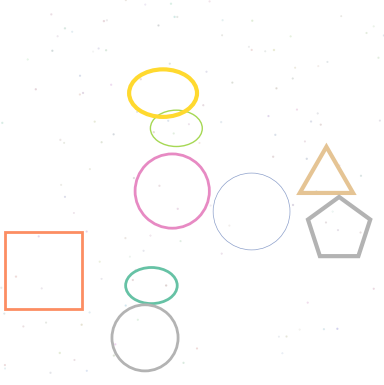[{"shape": "oval", "thickness": 2, "radius": 0.33, "center": [0.393, 0.258]}, {"shape": "square", "thickness": 2, "radius": 0.5, "center": [0.113, 0.297]}, {"shape": "circle", "thickness": 0.5, "radius": 0.5, "center": [0.653, 0.451]}, {"shape": "circle", "thickness": 2, "radius": 0.48, "center": [0.447, 0.504]}, {"shape": "oval", "thickness": 1, "radius": 0.34, "center": [0.458, 0.667]}, {"shape": "oval", "thickness": 3, "radius": 0.44, "center": [0.424, 0.758]}, {"shape": "triangle", "thickness": 3, "radius": 0.4, "center": [0.848, 0.539]}, {"shape": "circle", "thickness": 2, "radius": 0.43, "center": [0.377, 0.122]}, {"shape": "pentagon", "thickness": 3, "radius": 0.43, "center": [0.881, 0.403]}]